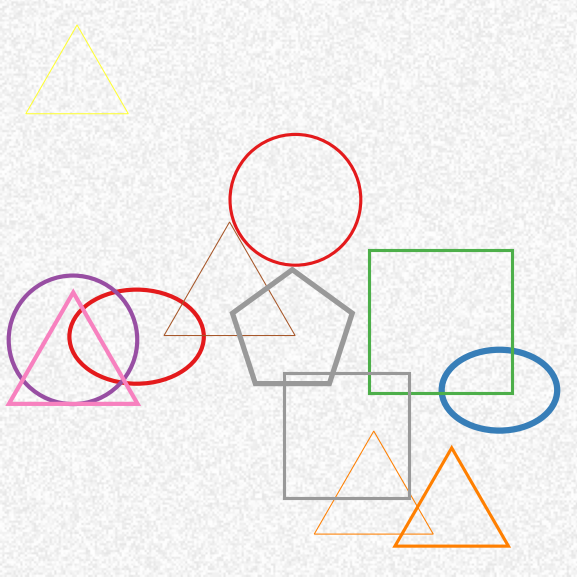[{"shape": "oval", "thickness": 2, "radius": 0.58, "center": [0.237, 0.416]}, {"shape": "circle", "thickness": 1.5, "radius": 0.57, "center": [0.512, 0.653]}, {"shape": "oval", "thickness": 3, "radius": 0.5, "center": [0.865, 0.324]}, {"shape": "square", "thickness": 1.5, "radius": 0.62, "center": [0.763, 0.442]}, {"shape": "circle", "thickness": 2, "radius": 0.56, "center": [0.126, 0.411]}, {"shape": "triangle", "thickness": 0.5, "radius": 0.59, "center": [0.647, 0.134]}, {"shape": "triangle", "thickness": 1.5, "radius": 0.57, "center": [0.782, 0.11]}, {"shape": "triangle", "thickness": 0.5, "radius": 0.51, "center": [0.133, 0.853]}, {"shape": "triangle", "thickness": 0.5, "radius": 0.66, "center": [0.398, 0.484]}, {"shape": "triangle", "thickness": 2, "radius": 0.64, "center": [0.127, 0.364]}, {"shape": "square", "thickness": 1.5, "radius": 0.54, "center": [0.6, 0.245]}, {"shape": "pentagon", "thickness": 2.5, "radius": 0.55, "center": [0.506, 0.423]}]